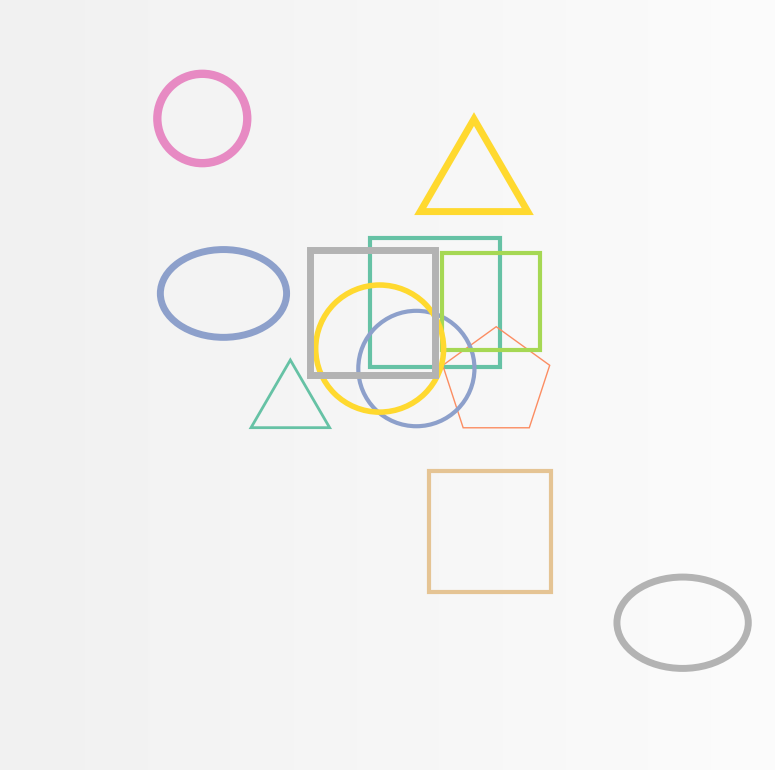[{"shape": "square", "thickness": 1.5, "radius": 0.42, "center": [0.561, 0.607]}, {"shape": "triangle", "thickness": 1, "radius": 0.29, "center": [0.375, 0.474]}, {"shape": "pentagon", "thickness": 0.5, "radius": 0.36, "center": [0.64, 0.503]}, {"shape": "oval", "thickness": 2.5, "radius": 0.41, "center": [0.288, 0.619]}, {"shape": "circle", "thickness": 1.5, "radius": 0.37, "center": [0.537, 0.521]}, {"shape": "circle", "thickness": 3, "radius": 0.29, "center": [0.261, 0.846]}, {"shape": "square", "thickness": 1.5, "radius": 0.32, "center": [0.634, 0.608]}, {"shape": "triangle", "thickness": 2.5, "radius": 0.4, "center": [0.612, 0.765]}, {"shape": "circle", "thickness": 2, "radius": 0.41, "center": [0.49, 0.547]}, {"shape": "square", "thickness": 1.5, "radius": 0.39, "center": [0.632, 0.31]}, {"shape": "square", "thickness": 2.5, "radius": 0.4, "center": [0.481, 0.594]}, {"shape": "oval", "thickness": 2.5, "radius": 0.42, "center": [0.881, 0.191]}]